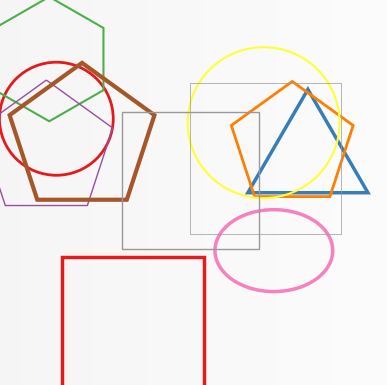[{"shape": "square", "thickness": 2.5, "radius": 0.91, "center": [0.343, 0.15]}, {"shape": "circle", "thickness": 2, "radius": 0.73, "center": [0.145, 0.692]}, {"shape": "triangle", "thickness": 2.5, "radius": 0.89, "center": [0.795, 0.589]}, {"shape": "hexagon", "thickness": 1.5, "radius": 0.81, "center": [0.127, 0.847]}, {"shape": "pentagon", "thickness": 1, "radius": 0.9, "center": [0.12, 0.612]}, {"shape": "pentagon", "thickness": 2, "radius": 0.83, "center": [0.754, 0.623]}, {"shape": "circle", "thickness": 1.5, "radius": 0.98, "center": [0.68, 0.681]}, {"shape": "pentagon", "thickness": 3, "radius": 0.98, "center": [0.212, 0.64]}, {"shape": "oval", "thickness": 2.5, "radius": 0.76, "center": [0.707, 0.349]}, {"shape": "square", "thickness": 1, "radius": 0.89, "center": [0.492, 0.531]}, {"shape": "square", "thickness": 0.5, "radius": 0.98, "center": [0.685, 0.589]}]